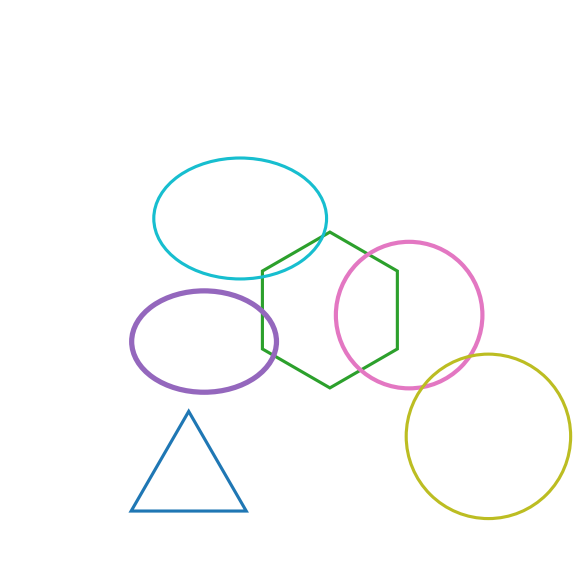[{"shape": "triangle", "thickness": 1.5, "radius": 0.58, "center": [0.327, 0.172]}, {"shape": "hexagon", "thickness": 1.5, "radius": 0.67, "center": [0.571, 0.462]}, {"shape": "oval", "thickness": 2.5, "radius": 0.63, "center": [0.353, 0.408]}, {"shape": "circle", "thickness": 2, "radius": 0.63, "center": [0.708, 0.454]}, {"shape": "circle", "thickness": 1.5, "radius": 0.71, "center": [0.846, 0.244]}, {"shape": "oval", "thickness": 1.5, "radius": 0.75, "center": [0.416, 0.621]}]